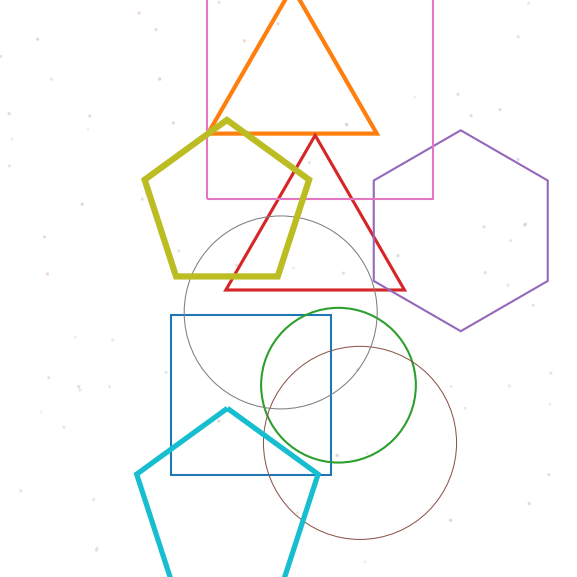[{"shape": "square", "thickness": 1, "radius": 0.69, "center": [0.435, 0.315]}, {"shape": "triangle", "thickness": 2, "radius": 0.84, "center": [0.506, 0.852]}, {"shape": "circle", "thickness": 1, "radius": 0.67, "center": [0.586, 0.332]}, {"shape": "triangle", "thickness": 1.5, "radius": 0.89, "center": [0.546, 0.586]}, {"shape": "hexagon", "thickness": 1, "radius": 0.87, "center": [0.798, 0.6]}, {"shape": "circle", "thickness": 0.5, "radius": 0.84, "center": [0.623, 0.232]}, {"shape": "square", "thickness": 1, "radius": 0.98, "center": [0.554, 0.85]}, {"shape": "circle", "thickness": 0.5, "radius": 0.84, "center": [0.486, 0.458]}, {"shape": "pentagon", "thickness": 3, "radius": 0.75, "center": [0.393, 0.642]}, {"shape": "pentagon", "thickness": 2.5, "radius": 0.83, "center": [0.394, 0.127]}]